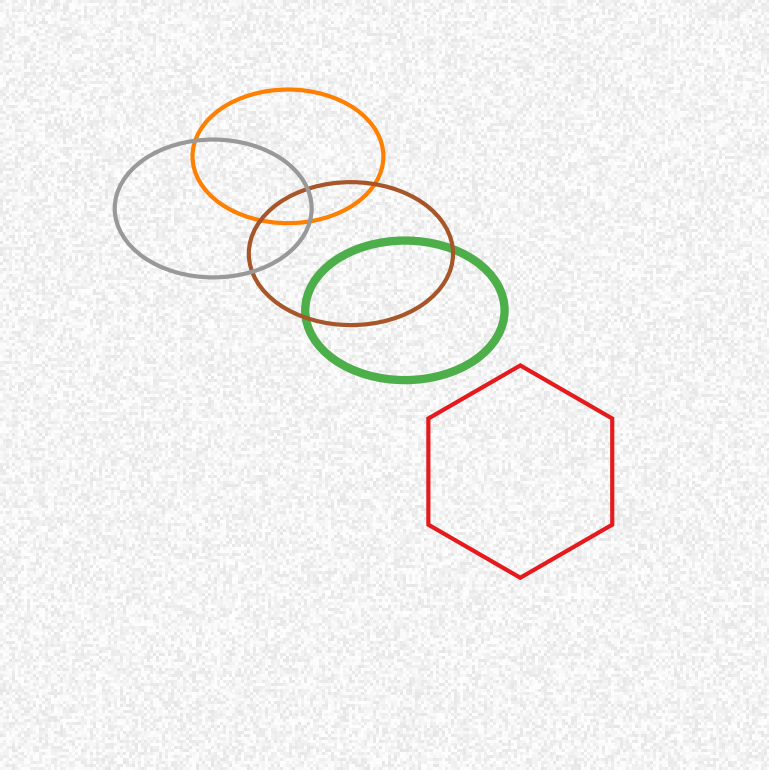[{"shape": "hexagon", "thickness": 1.5, "radius": 0.69, "center": [0.676, 0.388]}, {"shape": "oval", "thickness": 3, "radius": 0.65, "center": [0.526, 0.597]}, {"shape": "oval", "thickness": 1.5, "radius": 0.62, "center": [0.374, 0.797]}, {"shape": "oval", "thickness": 1.5, "radius": 0.66, "center": [0.456, 0.671]}, {"shape": "oval", "thickness": 1.5, "radius": 0.64, "center": [0.277, 0.729]}]